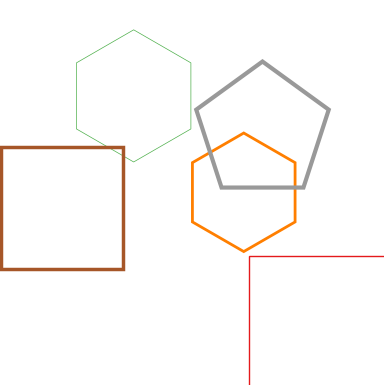[{"shape": "square", "thickness": 1, "radius": 0.97, "center": [0.841, 0.141]}, {"shape": "hexagon", "thickness": 0.5, "radius": 0.86, "center": [0.347, 0.751]}, {"shape": "hexagon", "thickness": 2, "radius": 0.77, "center": [0.633, 0.501]}, {"shape": "square", "thickness": 2.5, "radius": 0.79, "center": [0.162, 0.461]}, {"shape": "pentagon", "thickness": 3, "radius": 0.9, "center": [0.682, 0.659]}]